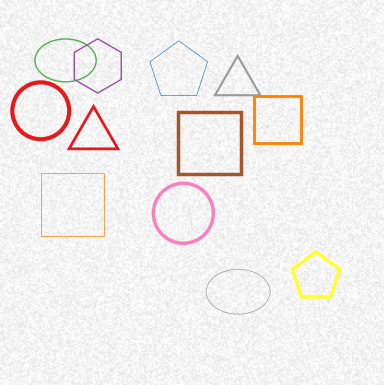[{"shape": "triangle", "thickness": 2, "radius": 0.37, "center": [0.243, 0.65]}, {"shape": "circle", "thickness": 3, "radius": 0.37, "center": [0.106, 0.712]}, {"shape": "pentagon", "thickness": 0.5, "radius": 0.39, "center": [0.464, 0.815]}, {"shape": "oval", "thickness": 1, "radius": 0.4, "center": [0.17, 0.843]}, {"shape": "hexagon", "thickness": 1, "radius": 0.35, "center": [0.254, 0.829]}, {"shape": "square", "thickness": 2, "radius": 0.3, "center": [0.722, 0.69]}, {"shape": "square", "thickness": 0.5, "radius": 0.41, "center": [0.188, 0.469]}, {"shape": "pentagon", "thickness": 2.5, "radius": 0.32, "center": [0.821, 0.281]}, {"shape": "square", "thickness": 2.5, "radius": 0.4, "center": [0.544, 0.629]}, {"shape": "circle", "thickness": 2.5, "radius": 0.39, "center": [0.476, 0.446]}, {"shape": "triangle", "thickness": 1.5, "radius": 0.34, "center": [0.617, 0.787]}, {"shape": "oval", "thickness": 0.5, "radius": 0.42, "center": [0.618, 0.242]}]